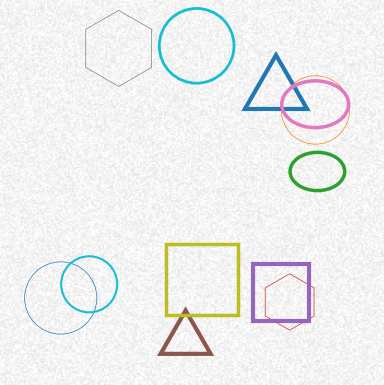[{"shape": "triangle", "thickness": 3, "radius": 0.47, "center": [0.717, 0.764]}, {"shape": "circle", "thickness": 0.5, "radius": 0.47, "center": [0.158, 0.226]}, {"shape": "circle", "thickness": 0.5, "radius": 0.44, "center": [0.819, 0.714]}, {"shape": "oval", "thickness": 2.5, "radius": 0.35, "center": [0.824, 0.555]}, {"shape": "hexagon", "thickness": 0.5, "radius": 0.37, "center": [0.752, 0.216]}, {"shape": "square", "thickness": 3, "radius": 0.37, "center": [0.73, 0.241]}, {"shape": "triangle", "thickness": 3, "radius": 0.38, "center": [0.482, 0.118]}, {"shape": "oval", "thickness": 2.5, "radius": 0.43, "center": [0.819, 0.729]}, {"shape": "hexagon", "thickness": 0.5, "radius": 0.49, "center": [0.308, 0.874]}, {"shape": "square", "thickness": 2.5, "radius": 0.47, "center": [0.524, 0.274]}, {"shape": "circle", "thickness": 1.5, "radius": 0.36, "center": [0.232, 0.262]}, {"shape": "circle", "thickness": 2, "radius": 0.49, "center": [0.511, 0.881]}]